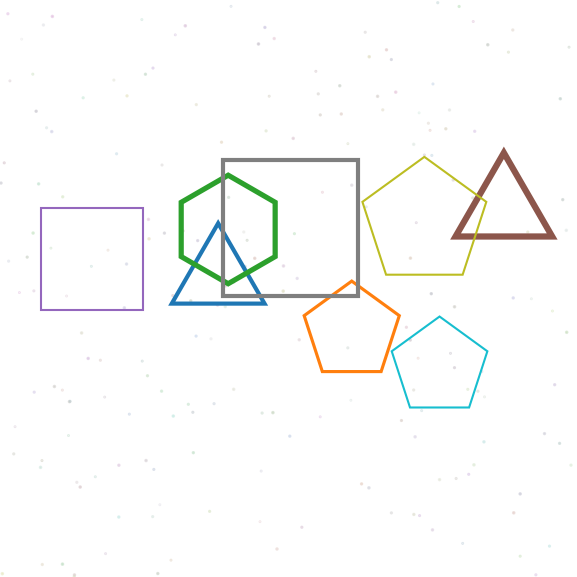[{"shape": "triangle", "thickness": 2, "radius": 0.46, "center": [0.378, 0.52]}, {"shape": "pentagon", "thickness": 1.5, "radius": 0.43, "center": [0.609, 0.426]}, {"shape": "hexagon", "thickness": 2.5, "radius": 0.47, "center": [0.395, 0.602]}, {"shape": "square", "thickness": 1, "radius": 0.44, "center": [0.159, 0.551]}, {"shape": "triangle", "thickness": 3, "radius": 0.48, "center": [0.872, 0.638]}, {"shape": "square", "thickness": 2, "radius": 0.59, "center": [0.503, 0.605]}, {"shape": "pentagon", "thickness": 1, "radius": 0.56, "center": [0.735, 0.615]}, {"shape": "pentagon", "thickness": 1, "radius": 0.44, "center": [0.761, 0.364]}]